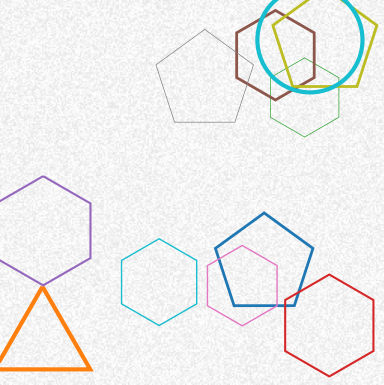[{"shape": "pentagon", "thickness": 2, "radius": 0.67, "center": [0.686, 0.314]}, {"shape": "triangle", "thickness": 3, "radius": 0.72, "center": [0.11, 0.112]}, {"shape": "hexagon", "thickness": 0.5, "radius": 0.51, "center": [0.791, 0.747]}, {"shape": "hexagon", "thickness": 1.5, "radius": 0.66, "center": [0.855, 0.155]}, {"shape": "hexagon", "thickness": 1.5, "radius": 0.71, "center": [0.112, 0.401]}, {"shape": "hexagon", "thickness": 2, "radius": 0.58, "center": [0.715, 0.857]}, {"shape": "hexagon", "thickness": 1, "radius": 0.52, "center": [0.629, 0.258]}, {"shape": "pentagon", "thickness": 0.5, "radius": 0.67, "center": [0.532, 0.79]}, {"shape": "pentagon", "thickness": 2, "radius": 0.71, "center": [0.844, 0.89]}, {"shape": "hexagon", "thickness": 1, "radius": 0.56, "center": [0.413, 0.267]}, {"shape": "circle", "thickness": 3, "radius": 0.68, "center": [0.805, 0.896]}]